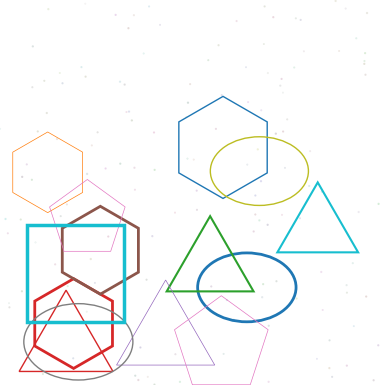[{"shape": "hexagon", "thickness": 1, "radius": 0.66, "center": [0.579, 0.617]}, {"shape": "oval", "thickness": 2, "radius": 0.64, "center": [0.641, 0.254]}, {"shape": "hexagon", "thickness": 0.5, "radius": 0.52, "center": [0.124, 0.552]}, {"shape": "triangle", "thickness": 1.5, "radius": 0.65, "center": [0.546, 0.308]}, {"shape": "triangle", "thickness": 1, "radius": 0.7, "center": [0.172, 0.106]}, {"shape": "hexagon", "thickness": 2, "radius": 0.58, "center": [0.191, 0.16]}, {"shape": "triangle", "thickness": 0.5, "radius": 0.74, "center": [0.43, 0.125]}, {"shape": "hexagon", "thickness": 2, "radius": 0.57, "center": [0.261, 0.35]}, {"shape": "pentagon", "thickness": 0.5, "radius": 0.64, "center": [0.575, 0.104]}, {"shape": "pentagon", "thickness": 0.5, "radius": 0.52, "center": [0.227, 0.431]}, {"shape": "oval", "thickness": 1, "radius": 0.71, "center": [0.204, 0.112]}, {"shape": "oval", "thickness": 1, "radius": 0.64, "center": [0.674, 0.556]}, {"shape": "triangle", "thickness": 1.5, "radius": 0.61, "center": [0.825, 0.405]}, {"shape": "square", "thickness": 2.5, "radius": 0.63, "center": [0.197, 0.289]}]